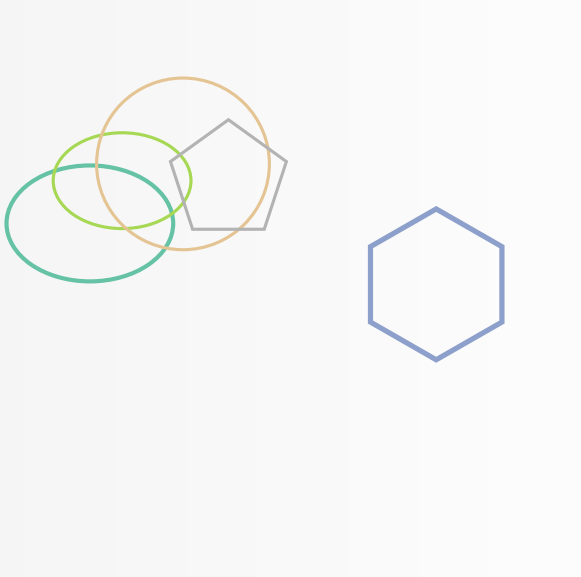[{"shape": "oval", "thickness": 2, "radius": 0.72, "center": [0.155, 0.612]}, {"shape": "hexagon", "thickness": 2.5, "radius": 0.65, "center": [0.75, 0.507]}, {"shape": "oval", "thickness": 1.5, "radius": 0.59, "center": [0.21, 0.686]}, {"shape": "circle", "thickness": 1.5, "radius": 0.74, "center": [0.315, 0.715]}, {"shape": "pentagon", "thickness": 1.5, "radius": 0.52, "center": [0.393, 0.687]}]